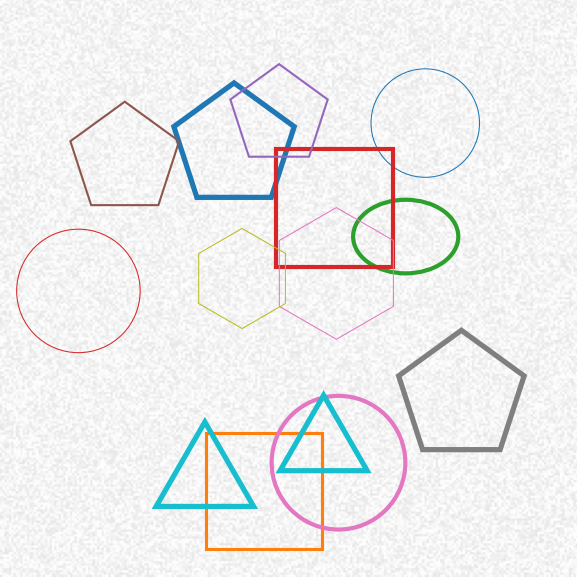[{"shape": "pentagon", "thickness": 2.5, "radius": 0.55, "center": [0.405, 0.746]}, {"shape": "circle", "thickness": 0.5, "radius": 0.47, "center": [0.736, 0.786]}, {"shape": "square", "thickness": 1.5, "radius": 0.5, "center": [0.456, 0.149]}, {"shape": "oval", "thickness": 2, "radius": 0.46, "center": [0.703, 0.59]}, {"shape": "square", "thickness": 2, "radius": 0.51, "center": [0.579, 0.639]}, {"shape": "circle", "thickness": 0.5, "radius": 0.53, "center": [0.136, 0.495]}, {"shape": "pentagon", "thickness": 1, "radius": 0.44, "center": [0.483, 0.799]}, {"shape": "pentagon", "thickness": 1, "radius": 0.5, "center": [0.216, 0.724]}, {"shape": "circle", "thickness": 2, "radius": 0.58, "center": [0.586, 0.198]}, {"shape": "hexagon", "thickness": 0.5, "radius": 0.57, "center": [0.582, 0.526]}, {"shape": "pentagon", "thickness": 2.5, "radius": 0.57, "center": [0.799, 0.313]}, {"shape": "hexagon", "thickness": 0.5, "radius": 0.43, "center": [0.419, 0.517]}, {"shape": "triangle", "thickness": 2.5, "radius": 0.44, "center": [0.56, 0.228]}, {"shape": "triangle", "thickness": 2.5, "radius": 0.49, "center": [0.355, 0.171]}]